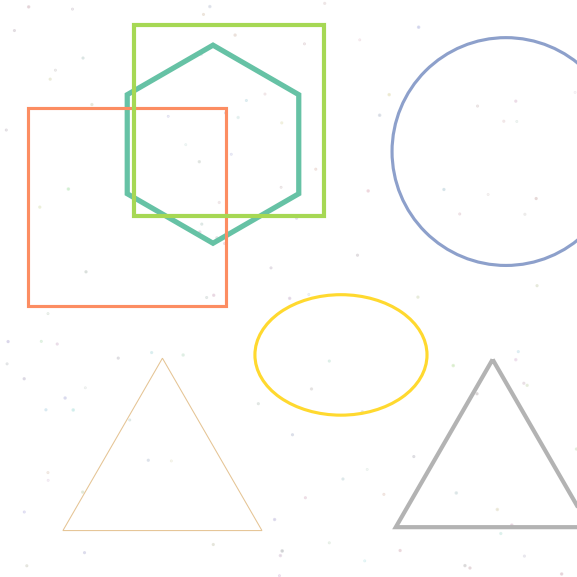[{"shape": "hexagon", "thickness": 2.5, "radius": 0.86, "center": [0.369, 0.749]}, {"shape": "square", "thickness": 1.5, "radius": 0.86, "center": [0.22, 0.64]}, {"shape": "circle", "thickness": 1.5, "radius": 0.99, "center": [0.876, 0.737]}, {"shape": "square", "thickness": 2, "radius": 0.83, "center": [0.397, 0.791]}, {"shape": "oval", "thickness": 1.5, "radius": 0.74, "center": [0.59, 0.385]}, {"shape": "triangle", "thickness": 0.5, "radius": 0.99, "center": [0.281, 0.18]}, {"shape": "triangle", "thickness": 2, "radius": 0.97, "center": [0.853, 0.183]}]